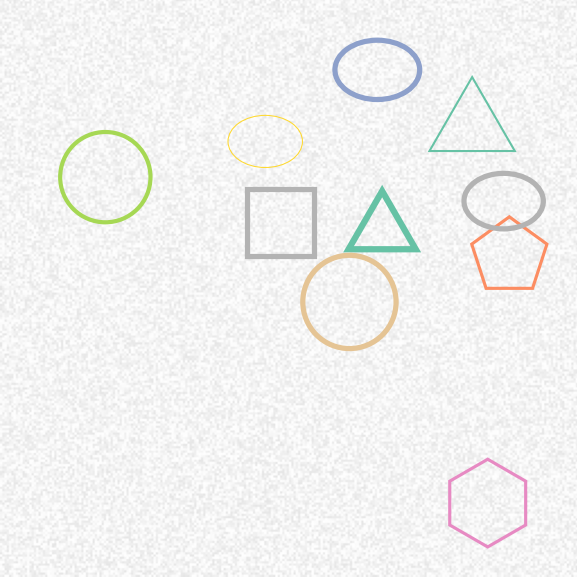[{"shape": "triangle", "thickness": 3, "radius": 0.34, "center": [0.662, 0.601]}, {"shape": "triangle", "thickness": 1, "radius": 0.43, "center": [0.818, 0.78]}, {"shape": "pentagon", "thickness": 1.5, "radius": 0.34, "center": [0.882, 0.555]}, {"shape": "oval", "thickness": 2.5, "radius": 0.37, "center": [0.653, 0.878]}, {"shape": "hexagon", "thickness": 1.5, "radius": 0.38, "center": [0.845, 0.128]}, {"shape": "circle", "thickness": 2, "radius": 0.39, "center": [0.182, 0.692]}, {"shape": "oval", "thickness": 0.5, "radius": 0.32, "center": [0.459, 0.754]}, {"shape": "circle", "thickness": 2.5, "radius": 0.4, "center": [0.605, 0.476]}, {"shape": "oval", "thickness": 2.5, "radius": 0.34, "center": [0.872, 0.651]}, {"shape": "square", "thickness": 2.5, "radius": 0.29, "center": [0.486, 0.614]}]